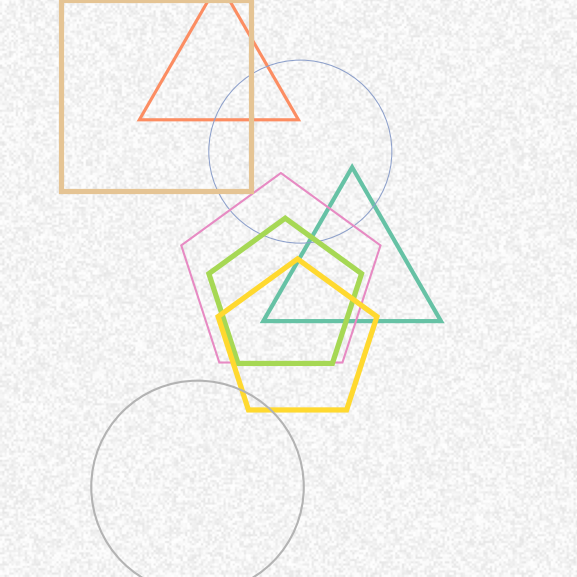[{"shape": "triangle", "thickness": 2, "radius": 0.89, "center": [0.61, 0.532]}, {"shape": "triangle", "thickness": 1.5, "radius": 0.8, "center": [0.379, 0.871]}, {"shape": "circle", "thickness": 0.5, "radius": 0.79, "center": [0.52, 0.737]}, {"shape": "pentagon", "thickness": 1, "radius": 0.91, "center": [0.486, 0.518]}, {"shape": "pentagon", "thickness": 2.5, "radius": 0.7, "center": [0.494, 0.482]}, {"shape": "pentagon", "thickness": 2.5, "radius": 0.72, "center": [0.515, 0.406]}, {"shape": "square", "thickness": 2.5, "radius": 0.83, "center": [0.27, 0.834]}, {"shape": "circle", "thickness": 1, "radius": 0.92, "center": [0.342, 0.156]}]